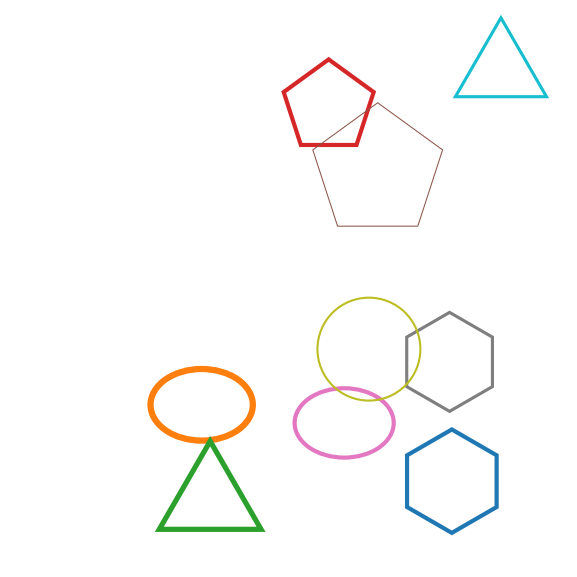[{"shape": "hexagon", "thickness": 2, "radius": 0.45, "center": [0.782, 0.166]}, {"shape": "oval", "thickness": 3, "radius": 0.44, "center": [0.349, 0.298]}, {"shape": "triangle", "thickness": 2.5, "radius": 0.51, "center": [0.364, 0.133]}, {"shape": "pentagon", "thickness": 2, "radius": 0.41, "center": [0.569, 0.814]}, {"shape": "pentagon", "thickness": 0.5, "radius": 0.59, "center": [0.654, 0.703]}, {"shape": "oval", "thickness": 2, "radius": 0.43, "center": [0.596, 0.267]}, {"shape": "hexagon", "thickness": 1.5, "radius": 0.43, "center": [0.778, 0.373]}, {"shape": "circle", "thickness": 1, "radius": 0.45, "center": [0.639, 0.395]}, {"shape": "triangle", "thickness": 1.5, "radius": 0.46, "center": [0.867, 0.877]}]